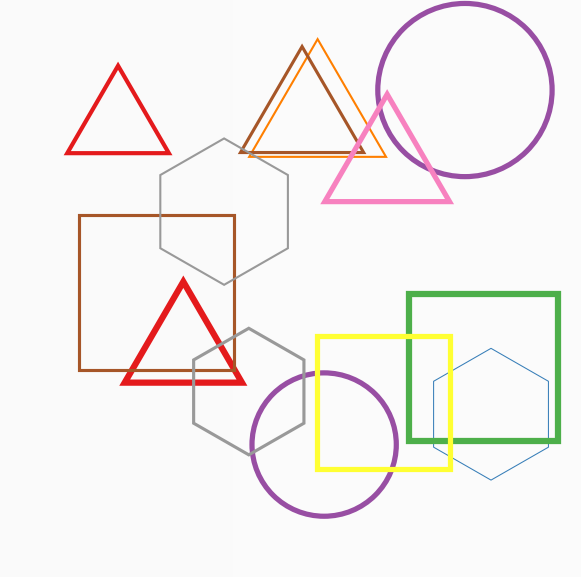[{"shape": "triangle", "thickness": 3, "radius": 0.58, "center": [0.315, 0.395]}, {"shape": "triangle", "thickness": 2, "radius": 0.5, "center": [0.203, 0.784]}, {"shape": "hexagon", "thickness": 0.5, "radius": 0.57, "center": [0.845, 0.282]}, {"shape": "square", "thickness": 3, "radius": 0.64, "center": [0.832, 0.363]}, {"shape": "circle", "thickness": 2.5, "radius": 0.62, "center": [0.558, 0.229]}, {"shape": "circle", "thickness": 2.5, "radius": 0.75, "center": [0.8, 0.843]}, {"shape": "triangle", "thickness": 1, "radius": 0.68, "center": [0.546, 0.795]}, {"shape": "square", "thickness": 2.5, "radius": 0.57, "center": [0.66, 0.302]}, {"shape": "square", "thickness": 1.5, "radius": 0.67, "center": [0.27, 0.493]}, {"shape": "triangle", "thickness": 1.5, "radius": 0.61, "center": [0.52, 0.796]}, {"shape": "triangle", "thickness": 2.5, "radius": 0.62, "center": [0.666, 0.712]}, {"shape": "hexagon", "thickness": 1.5, "radius": 0.55, "center": [0.428, 0.321]}, {"shape": "hexagon", "thickness": 1, "radius": 0.63, "center": [0.386, 0.633]}]